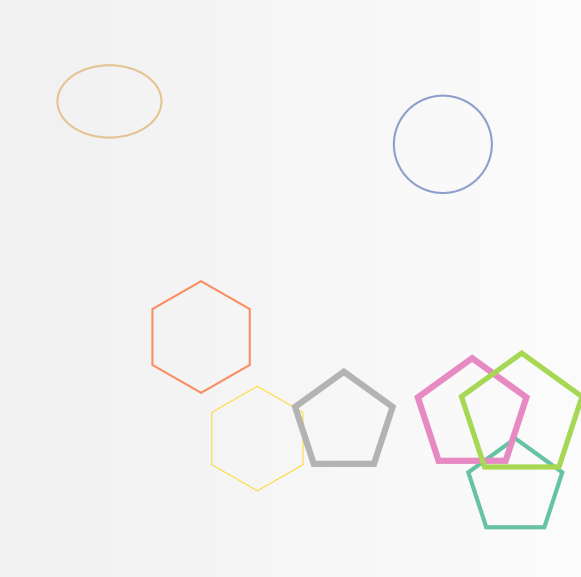[{"shape": "pentagon", "thickness": 2, "radius": 0.42, "center": [0.887, 0.155]}, {"shape": "hexagon", "thickness": 1, "radius": 0.48, "center": [0.346, 0.416]}, {"shape": "circle", "thickness": 1, "radius": 0.42, "center": [0.762, 0.749]}, {"shape": "pentagon", "thickness": 3, "radius": 0.49, "center": [0.812, 0.281]}, {"shape": "pentagon", "thickness": 2.5, "radius": 0.54, "center": [0.898, 0.279]}, {"shape": "hexagon", "thickness": 0.5, "radius": 0.45, "center": [0.443, 0.24]}, {"shape": "oval", "thickness": 1, "radius": 0.45, "center": [0.188, 0.824]}, {"shape": "pentagon", "thickness": 3, "radius": 0.44, "center": [0.592, 0.267]}]